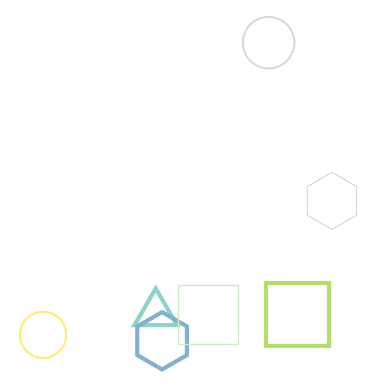[{"shape": "triangle", "thickness": 3, "radius": 0.32, "center": [0.404, 0.187]}, {"shape": "hexagon", "thickness": 0.5, "radius": 0.37, "center": [0.862, 0.478]}, {"shape": "hexagon", "thickness": 3, "radius": 0.37, "center": [0.421, 0.115]}, {"shape": "square", "thickness": 3, "radius": 0.41, "center": [0.772, 0.182]}, {"shape": "circle", "thickness": 1.5, "radius": 0.33, "center": [0.698, 0.889]}, {"shape": "square", "thickness": 1, "radius": 0.39, "center": [0.54, 0.183]}, {"shape": "circle", "thickness": 1.5, "radius": 0.3, "center": [0.112, 0.13]}]